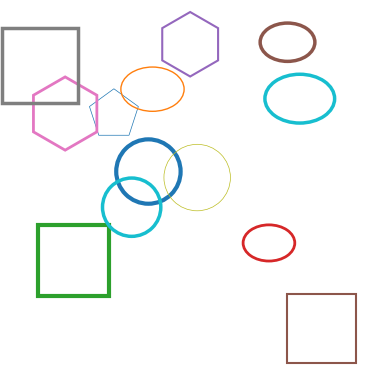[{"shape": "pentagon", "thickness": 0.5, "radius": 0.33, "center": [0.296, 0.703]}, {"shape": "circle", "thickness": 3, "radius": 0.42, "center": [0.386, 0.554]}, {"shape": "oval", "thickness": 1, "radius": 0.41, "center": [0.396, 0.768]}, {"shape": "square", "thickness": 3, "radius": 0.46, "center": [0.191, 0.323]}, {"shape": "oval", "thickness": 2, "radius": 0.34, "center": [0.699, 0.369]}, {"shape": "hexagon", "thickness": 1.5, "radius": 0.42, "center": [0.494, 0.885]}, {"shape": "oval", "thickness": 2.5, "radius": 0.36, "center": [0.747, 0.89]}, {"shape": "square", "thickness": 1.5, "radius": 0.45, "center": [0.834, 0.146]}, {"shape": "hexagon", "thickness": 2, "radius": 0.48, "center": [0.169, 0.705]}, {"shape": "square", "thickness": 2.5, "radius": 0.49, "center": [0.104, 0.83]}, {"shape": "circle", "thickness": 0.5, "radius": 0.43, "center": [0.512, 0.539]}, {"shape": "circle", "thickness": 2.5, "radius": 0.38, "center": [0.342, 0.462]}, {"shape": "oval", "thickness": 2.5, "radius": 0.45, "center": [0.779, 0.744]}]